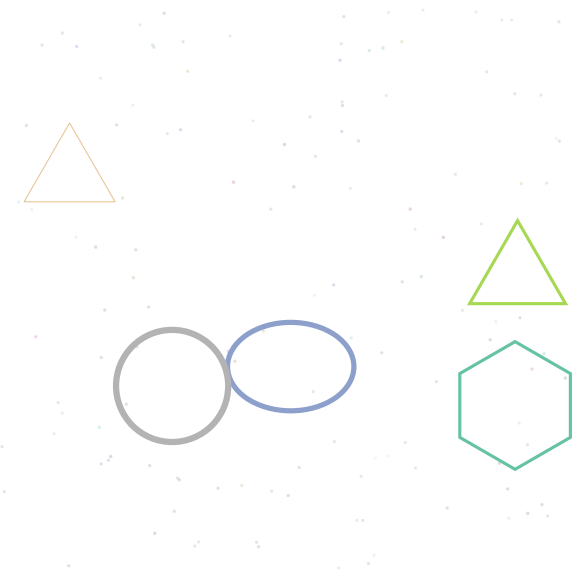[{"shape": "hexagon", "thickness": 1.5, "radius": 0.55, "center": [0.892, 0.297]}, {"shape": "oval", "thickness": 2.5, "radius": 0.55, "center": [0.503, 0.364]}, {"shape": "triangle", "thickness": 1.5, "radius": 0.48, "center": [0.896, 0.521]}, {"shape": "triangle", "thickness": 0.5, "radius": 0.45, "center": [0.121, 0.695]}, {"shape": "circle", "thickness": 3, "radius": 0.49, "center": [0.298, 0.331]}]